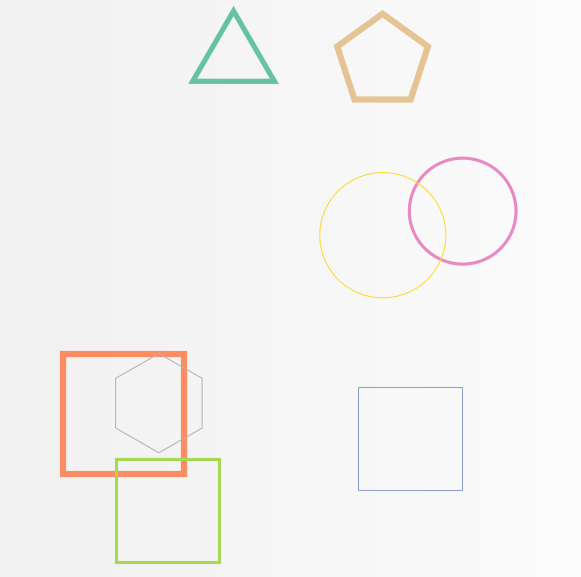[{"shape": "triangle", "thickness": 2.5, "radius": 0.41, "center": [0.402, 0.899]}, {"shape": "square", "thickness": 3, "radius": 0.52, "center": [0.212, 0.282]}, {"shape": "square", "thickness": 0.5, "radius": 0.45, "center": [0.705, 0.239]}, {"shape": "circle", "thickness": 1.5, "radius": 0.46, "center": [0.796, 0.634]}, {"shape": "square", "thickness": 1.5, "radius": 0.44, "center": [0.288, 0.116]}, {"shape": "circle", "thickness": 0.5, "radius": 0.54, "center": [0.659, 0.592]}, {"shape": "pentagon", "thickness": 3, "radius": 0.41, "center": [0.658, 0.893]}, {"shape": "hexagon", "thickness": 0.5, "radius": 0.43, "center": [0.273, 0.301]}]